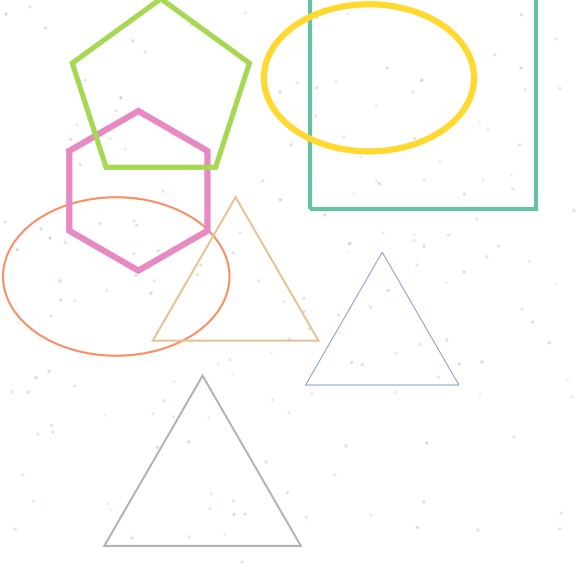[{"shape": "square", "thickness": 2, "radius": 0.98, "center": [0.732, 0.833]}, {"shape": "oval", "thickness": 1, "radius": 0.98, "center": [0.201, 0.52]}, {"shape": "triangle", "thickness": 0.5, "radius": 0.77, "center": [0.662, 0.409]}, {"shape": "hexagon", "thickness": 3, "radius": 0.69, "center": [0.24, 0.669]}, {"shape": "pentagon", "thickness": 2.5, "radius": 0.81, "center": [0.279, 0.84]}, {"shape": "oval", "thickness": 3, "radius": 0.91, "center": [0.639, 0.864]}, {"shape": "triangle", "thickness": 1, "radius": 0.83, "center": [0.408, 0.492]}, {"shape": "triangle", "thickness": 1, "radius": 0.98, "center": [0.351, 0.152]}]